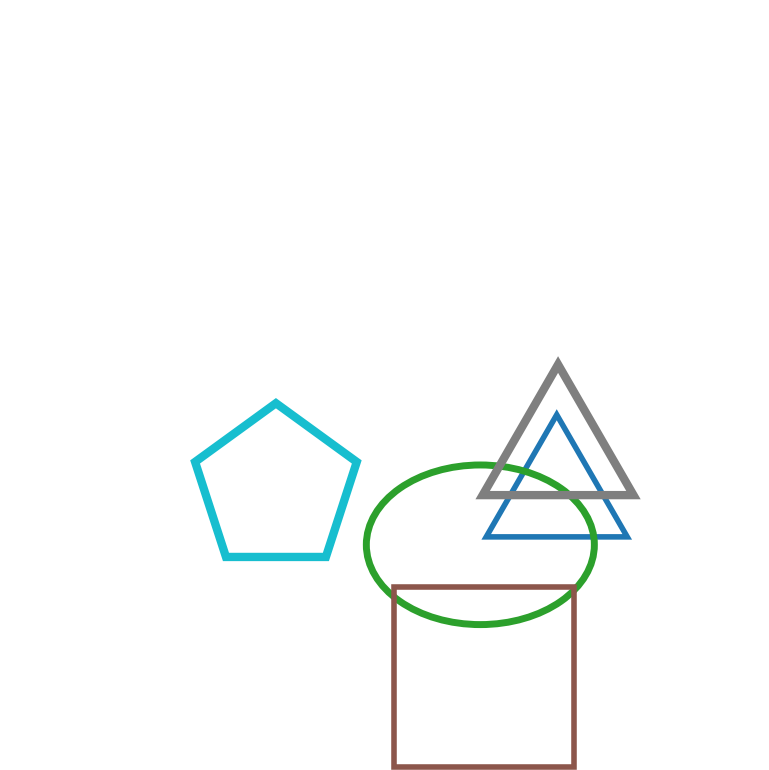[{"shape": "triangle", "thickness": 2, "radius": 0.53, "center": [0.723, 0.356]}, {"shape": "oval", "thickness": 2.5, "radius": 0.74, "center": [0.624, 0.292]}, {"shape": "square", "thickness": 2, "radius": 0.58, "center": [0.629, 0.121]}, {"shape": "triangle", "thickness": 3, "radius": 0.57, "center": [0.725, 0.414]}, {"shape": "pentagon", "thickness": 3, "radius": 0.55, "center": [0.358, 0.366]}]